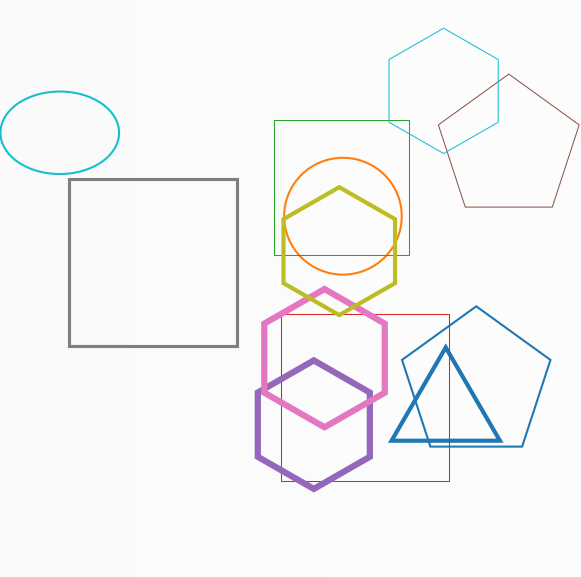[{"shape": "triangle", "thickness": 2, "radius": 0.54, "center": [0.767, 0.29]}, {"shape": "pentagon", "thickness": 1, "radius": 0.67, "center": [0.819, 0.334]}, {"shape": "circle", "thickness": 1, "radius": 0.51, "center": [0.59, 0.625]}, {"shape": "square", "thickness": 0.5, "radius": 0.58, "center": [0.587, 0.674]}, {"shape": "square", "thickness": 0.5, "radius": 0.72, "center": [0.628, 0.311]}, {"shape": "hexagon", "thickness": 3, "radius": 0.56, "center": [0.54, 0.264]}, {"shape": "pentagon", "thickness": 0.5, "radius": 0.64, "center": [0.875, 0.744]}, {"shape": "hexagon", "thickness": 3, "radius": 0.6, "center": [0.558, 0.379]}, {"shape": "square", "thickness": 1.5, "radius": 0.72, "center": [0.263, 0.544]}, {"shape": "hexagon", "thickness": 2, "radius": 0.55, "center": [0.584, 0.564]}, {"shape": "oval", "thickness": 1, "radius": 0.51, "center": [0.103, 0.769]}, {"shape": "hexagon", "thickness": 0.5, "radius": 0.54, "center": [0.763, 0.842]}]